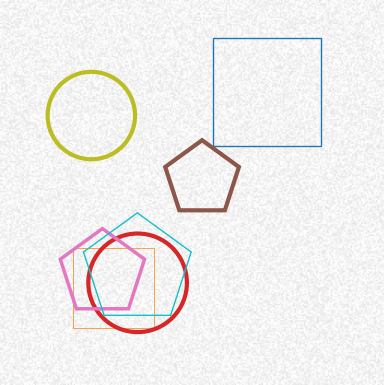[{"shape": "square", "thickness": 1, "radius": 0.7, "center": [0.694, 0.76]}, {"shape": "square", "thickness": 0.5, "radius": 0.52, "center": [0.295, 0.252]}, {"shape": "circle", "thickness": 3, "radius": 0.64, "center": [0.357, 0.265]}, {"shape": "pentagon", "thickness": 3, "radius": 0.5, "center": [0.525, 0.535]}, {"shape": "pentagon", "thickness": 2.5, "radius": 0.58, "center": [0.266, 0.291]}, {"shape": "circle", "thickness": 3, "radius": 0.57, "center": [0.237, 0.7]}, {"shape": "pentagon", "thickness": 1, "radius": 0.74, "center": [0.357, 0.3]}]